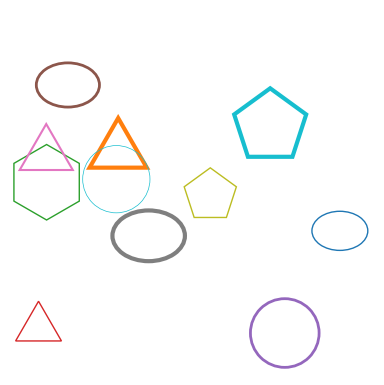[{"shape": "oval", "thickness": 1, "radius": 0.36, "center": [0.883, 0.4]}, {"shape": "triangle", "thickness": 3, "radius": 0.43, "center": [0.307, 0.607]}, {"shape": "hexagon", "thickness": 1, "radius": 0.49, "center": [0.121, 0.527]}, {"shape": "triangle", "thickness": 1, "radius": 0.34, "center": [0.1, 0.149]}, {"shape": "circle", "thickness": 2, "radius": 0.45, "center": [0.74, 0.135]}, {"shape": "oval", "thickness": 2, "radius": 0.41, "center": [0.176, 0.779]}, {"shape": "triangle", "thickness": 1.5, "radius": 0.4, "center": [0.12, 0.598]}, {"shape": "oval", "thickness": 3, "radius": 0.47, "center": [0.386, 0.388]}, {"shape": "pentagon", "thickness": 1, "radius": 0.36, "center": [0.546, 0.493]}, {"shape": "pentagon", "thickness": 3, "radius": 0.49, "center": [0.702, 0.672]}, {"shape": "circle", "thickness": 0.5, "radius": 0.44, "center": [0.302, 0.535]}]